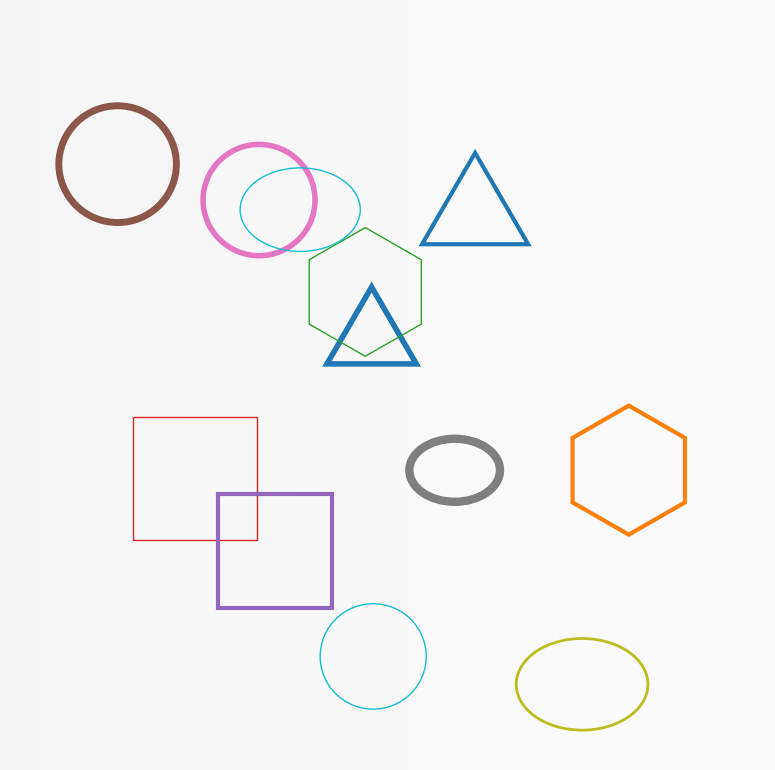[{"shape": "triangle", "thickness": 2, "radius": 0.33, "center": [0.48, 0.561]}, {"shape": "triangle", "thickness": 1.5, "radius": 0.4, "center": [0.613, 0.722]}, {"shape": "hexagon", "thickness": 1.5, "radius": 0.42, "center": [0.811, 0.389]}, {"shape": "hexagon", "thickness": 0.5, "radius": 0.42, "center": [0.471, 0.621]}, {"shape": "square", "thickness": 0.5, "radius": 0.4, "center": [0.252, 0.378]}, {"shape": "square", "thickness": 1.5, "radius": 0.37, "center": [0.355, 0.284]}, {"shape": "circle", "thickness": 2.5, "radius": 0.38, "center": [0.152, 0.787]}, {"shape": "circle", "thickness": 2, "radius": 0.36, "center": [0.334, 0.74]}, {"shape": "oval", "thickness": 3, "radius": 0.29, "center": [0.587, 0.389]}, {"shape": "oval", "thickness": 1, "radius": 0.42, "center": [0.751, 0.111]}, {"shape": "oval", "thickness": 0.5, "radius": 0.39, "center": [0.387, 0.728]}, {"shape": "circle", "thickness": 0.5, "radius": 0.34, "center": [0.482, 0.147]}]